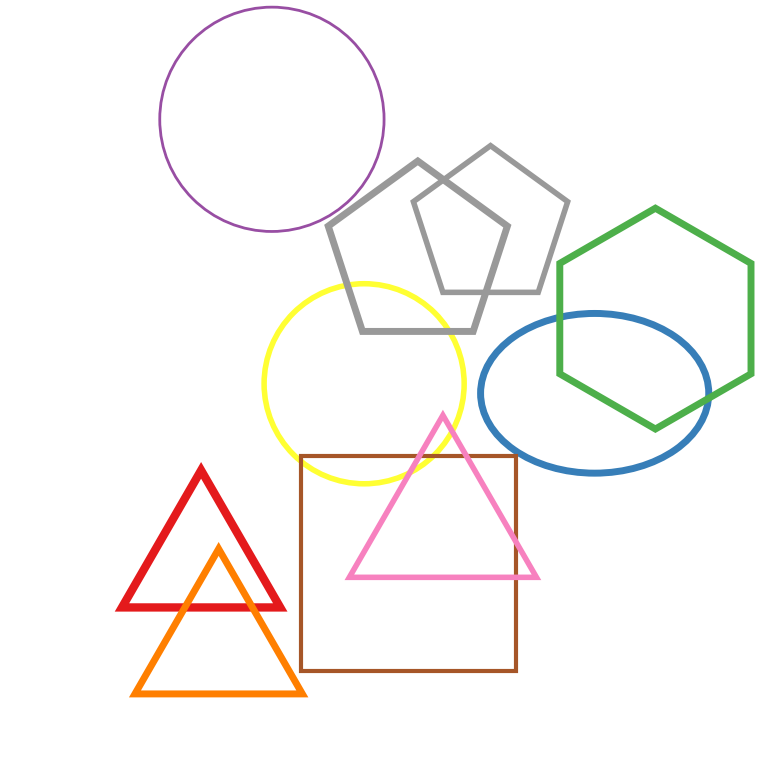[{"shape": "triangle", "thickness": 3, "radius": 0.59, "center": [0.261, 0.27]}, {"shape": "oval", "thickness": 2.5, "radius": 0.74, "center": [0.772, 0.489]}, {"shape": "hexagon", "thickness": 2.5, "radius": 0.72, "center": [0.851, 0.586]}, {"shape": "circle", "thickness": 1, "radius": 0.73, "center": [0.353, 0.845]}, {"shape": "triangle", "thickness": 2.5, "radius": 0.63, "center": [0.284, 0.162]}, {"shape": "circle", "thickness": 2, "radius": 0.65, "center": [0.473, 0.502]}, {"shape": "square", "thickness": 1.5, "radius": 0.7, "center": [0.531, 0.268]}, {"shape": "triangle", "thickness": 2, "radius": 0.7, "center": [0.575, 0.32]}, {"shape": "pentagon", "thickness": 2.5, "radius": 0.61, "center": [0.543, 0.669]}, {"shape": "pentagon", "thickness": 2, "radius": 0.53, "center": [0.637, 0.706]}]